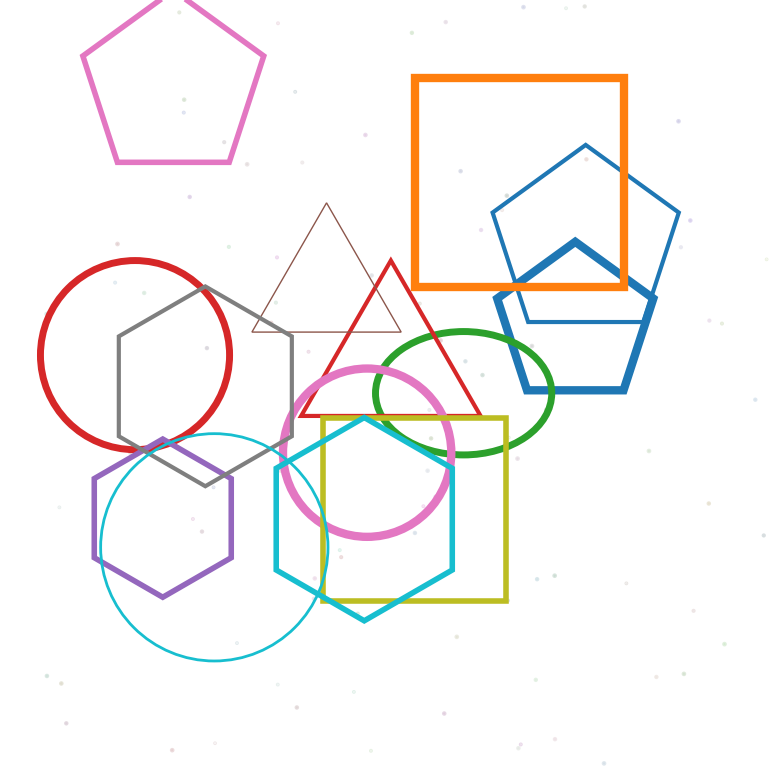[{"shape": "pentagon", "thickness": 3, "radius": 0.53, "center": [0.747, 0.579]}, {"shape": "pentagon", "thickness": 1.5, "radius": 0.64, "center": [0.761, 0.685]}, {"shape": "square", "thickness": 3, "radius": 0.68, "center": [0.675, 0.763]}, {"shape": "oval", "thickness": 2.5, "radius": 0.57, "center": [0.602, 0.489]}, {"shape": "circle", "thickness": 2.5, "radius": 0.61, "center": [0.175, 0.539]}, {"shape": "triangle", "thickness": 1.5, "radius": 0.67, "center": [0.508, 0.527]}, {"shape": "hexagon", "thickness": 2, "radius": 0.51, "center": [0.211, 0.327]}, {"shape": "triangle", "thickness": 0.5, "radius": 0.56, "center": [0.424, 0.625]}, {"shape": "circle", "thickness": 3, "radius": 0.55, "center": [0.477, 0.412]}, {"shape": "pentagon", "thickness": 2, "radius": 0.62, "center": [0.225, 0.889]}, {"shape": "hexagon", "thickness": 1.5, "radius": 0.65, "center": [0.267, 0.498]}, {"shape": "square", "thickness": 2, "radius": 0.59, "center": [0.539, 0.338]}, {"shape": "circle", "thickness": 1, "radius": 0.74, "center": [0.278, 0.289]}, {"shape": "hexagon", "thickness": 2, "radius": 0.66, "center": [0.473, 0.326]}]